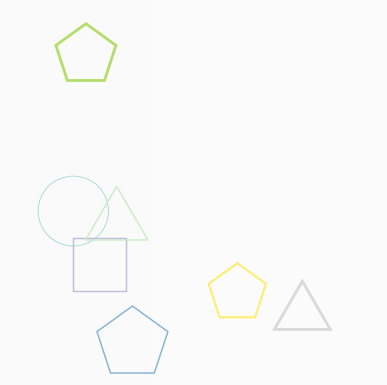[{"shape": "circle", "thickness": 0.5, "radius": 0.45, "center": [0.189, 0.452]}, {"shape": "square", "thickness": 1, "radius": 0.34, "center": [0.257, 0.313]}, {"shape": "pentagon", "thickness": 1, "radius": 0.48, "center": [0.342, 0.109]}, {"shape": "pentagon", "thickness": 2, "radius": 0.41, "center": [0.222, 0.857]}, {"shape": "triangle", "thickness": 2, "radius": 0.42, "center": [0.78, 0.186]}, {"shape": "triangle", "thickness": 1, "radius": 0.46, "center": [0.301, 0.423]}, {"shape": "pentagon", "thickness": 1.5, "radius": 0.39, "center": [0.613, 0.239]}]